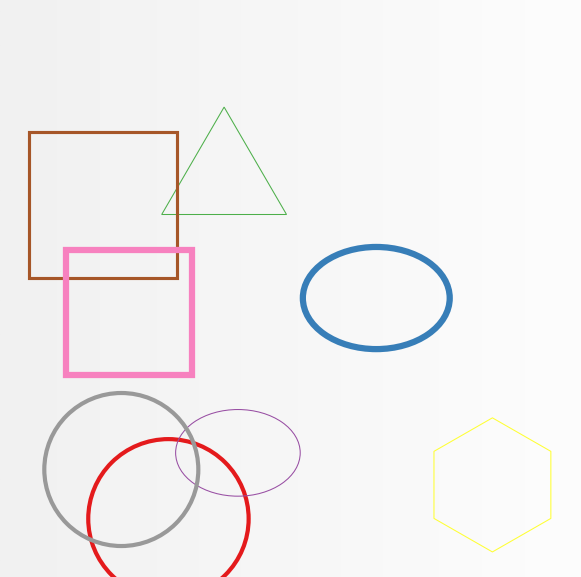[{"shape": "circle", "thickness": 2, "radius": 0.69, "center": [0.29, 0.101]}, {"shape": "oval", "thickness": 3, "radius": 0.63, "center": [0.647, 0.483]}, {"shape": "triangle", "thickness": 0.5, "radius": 0.62, "center": [0.386, 0.69]}, {"shape": "oval", "thickness": 0.5, "radius": 0.54, "center": [0.409, 0.215]}, {"shape": "hexagon", "thickness": 0.5, "radius": 0.58, "center": [0.847, 0.16]}, {"shape": "square", "thickness": 1.5, "radius": 0.63, "center": [0.177, 0.644]}, {"shape": "square", "thickness": 3, "radius": 0.54, "center": [0.222, 0.457]}, {"shape": "circle", "thickness": 2, "radius": 0.66, "center": [0.209, 0.186]}]